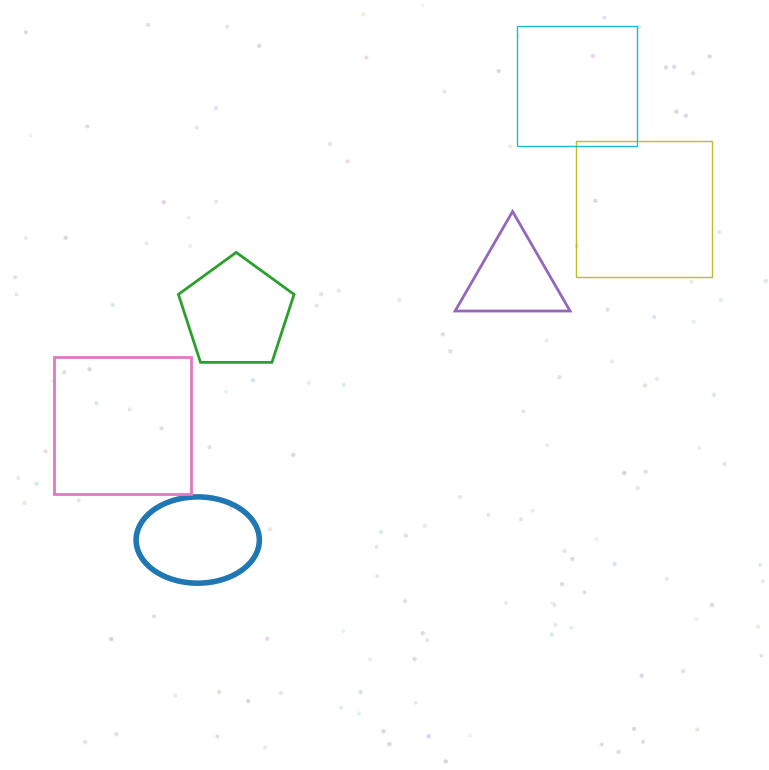[{"shape": "oval", "thickness": 2, "radius": 0.4, "center": [0.257, 0.299]}, {"shape": "pentagon", "thickness": 1, "radius": 0.39, "center": [0.307, 0.593]}, {"shape": "triangle", "thickness": 1, "radius": 0.43, "center": [0.666, 0.639]}, {"shape": "square", "thickness": 1, "radius": 0.45, "center": [0.159, 0.448]}, {"shape": "square", "thickness": 0.5, "radius": 0.44, "center": [0.837, 0.729]}, {"shape": "square", "thickness": 0.5, "radius": 0.39, "center": [0.749, 0.889]}]